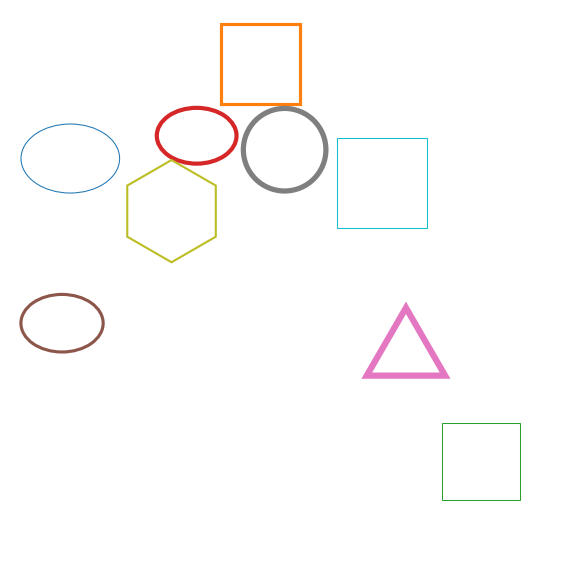[{"shape": "oval", "thickness": 0.5, "radius": 0.43, "center": [0.122, 0.725]}, {"shape": "square", "thickness": 1.5, "radius": 0.34, "center": [0.452, 0.889]}, {"shape": "square", "thickness": 0.5, "radius": 0.34, "center": [0.833, 0.2]}, {"shape": "oval", "thickness": 2, "radius": 0.35, "center": [0.341, 0.764]}, {"shape": "oval", "thickness": 1.5, "radius": 0.36, "center": [0.107, 0.439]}, {"shape": "triangle", "thickness": 3, "radius": 0.39, "center": [0.703, 0.388]}, {"shape": "circle", "thickness": 2.5, "radius": 0.36, "center": [0.493, 0.74]}, {"shape": "hexagon", "thickness": 1, "radius": 0.44, "center": [0.297, 0.634]}, {"shape": "square", "thickness": 0.5, "radius": 0.39, "center": [0.661, 0.682]}]